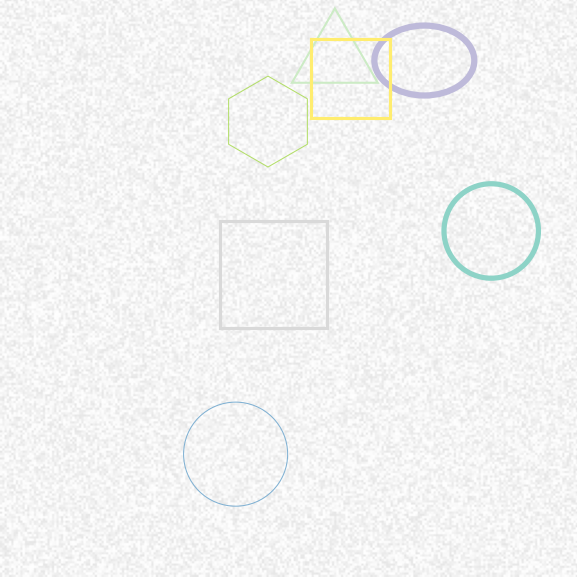[{"shape": "circle", "thickness": 2.5, "radius": 0.41, "center": [0.851, 0.599]}, {"shape": "oval", "thickness": 3, "radius": 0.43, "center": [0.735, 0.894]}, {"shape": "circle", "thickness": 0.5, "radius": 0.45, "center": [0.408, 0.213]}, {"shape": "hexagon", "thickness": 0.5, "radius": 0.39, "center": [0.464, 0.789]}, {"shape": "square", "thickness": 1.5, "radius": 0.46, "center": [0.474, 0.524]}, {"shape": "triangle", "thickness": 1, "radius": 0.43, "center": [0.58, 0.899]}, {"shape": "square", "thickness": 1.5, "radius": 0.34, "center": [0.607, 0.863]}]